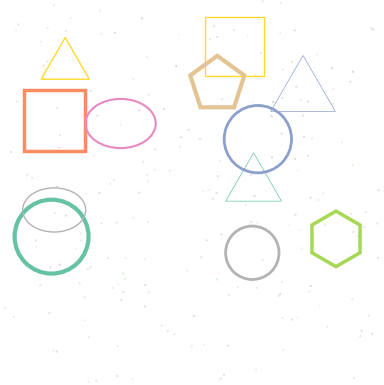[{"shape": "triangle", "thickness": 0.5, "radius": 0.42, "center": [0.659, 0.519]}, {"shape": "circle", "thickness": 3, "radius": 0.48, "center": [0.134, 0.385]}, {"shape": "square", "thickness": 2.5, "radius": 0.39, "center": [0.141, 0.687]}, {"shape": "circle", "thickness": 2, "radius": 0.44, "center": [0.67, 0.639]}, {"shape": "triangle", "thickness": 0.5, "radius": 0.49, "center": [0.787, 0.759]}, {"shape": "oval", "thickness": 1.5, "radius": 0.46, "center": [0.313, 0.679]}, {"shape": "hexagon", "thickness": 2.5, "radius": 0.36, "center": [0.873, 0.38]}, {"shape": "square", "thickness": 1, "radius": 0.39, "center": [0.61, 0.88]}, {"shape": "triangle", "thickness": 1, "radius": 0.36, "center": [0.169, 0.83]}, {"shape": "pentagon", "thickness": 3, "radius": 0.37, "center": [0.564, 0.781]}, {"shape": "oval", "thickness": 1, "radius": 0.41, "center": [0.141, 0.455]}, {"shape": "circle", "thickness": 2, "radius": 0.35, "center": [0.655, 0.343]}]